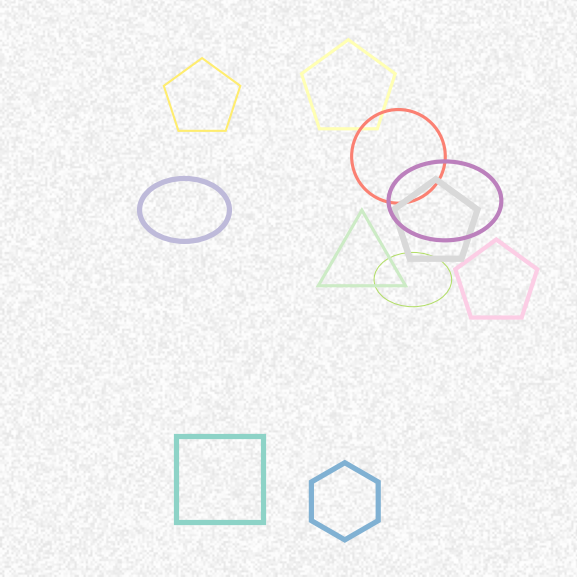[{"shape": "square", "thickness": 2.5, "radius": 0.37, "center": [0.38, 0.17]}, {"shape": "pentagon", "thickness": 1.5, "radius": 0.43, "center": [0.603, 0.845]}, {"shape": "oval", "thickness": 2.5, "radius": 0.39, "center": [0.319, 0.636]}, {"shape": "circle", "thickness": 1.5, "radius": 0.41, "center": [0.69, 0.728]}, {"shape": "hexagon", "thickness": 2.5, "radius": 0.33, "center": [0.597, 0.131]}, {"shape": "oval", "thickness": 0.5, "radius": 0.34, "center": [0.715, 0.515]}, {"shape": "pentagon", "thickness": 2, "radius": 0.37, "center": [0.859, 0.51]}, {"shape": "pentagon", "thickness": 3, "radius": 0.38, "center": [0.754, 0.613]}, {"shape": "oval", "thickness": 2, "radius": 0.49, "center": [0.77, 0.651]}, {"shape": "triangle", "thickness": 1.5, "radius": 0.44, "center": [0.627, 0.548]}, {"shape": "pentagon", "thickness": 1, "radius": 0.35, "center": [0.35, 0.829]}]